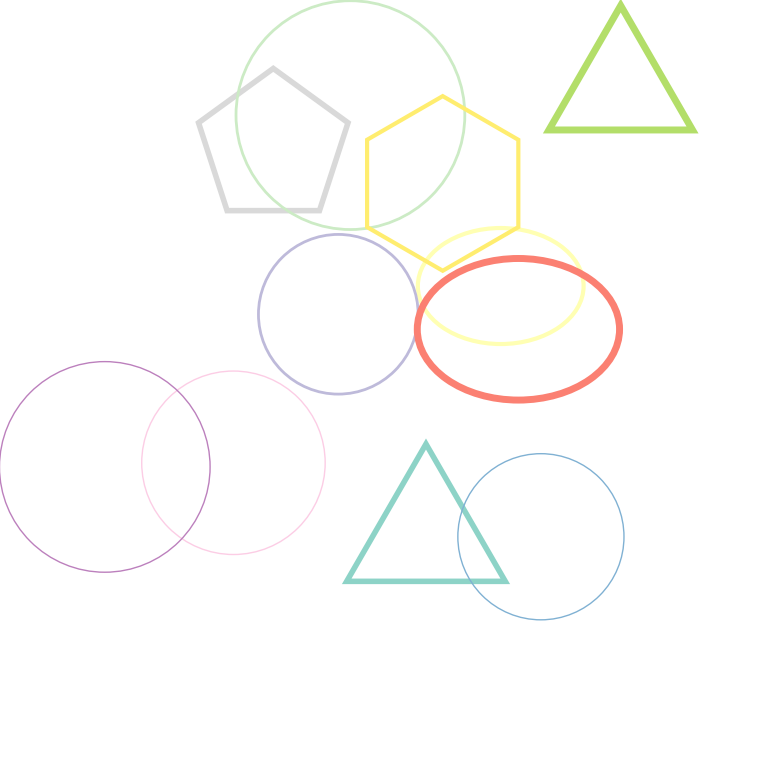[{"shape": "triangle", "thickness": 2, "radius": 0.59, "center": [0.553, 0.304]}, {"shape": "oval", "thickness": 1.5, "radius": 0.54, "center": [0.65, 0.629]}, {"shape": "circle", "thickness": 1, "radius": 0.52, "center": [0.439, 0.592]}, {"shape": "oval", "thickness": 2.5, "radius": 0.66, "center": [0.673, 0.572]}, {"shape": "circle", "thickness": 0.5, "radius": 0.54, "center": [0.702, 0.303]}, {"shape": "triangle", "thickness": 2.5, "radius": 0.54, "center": [0.806, 0.885]}, {"shape": "circle", "thickness": 0.5, "radius": 0.6, "center": [0.303, 0.399]}, {"shape": "pentagon", "thickness": 2, "radius": 0.51, "center": [0.355, 0.809]}, {"shape": "circle", "thickness": 0.5, "radius": 0.68, "center": [0.136, 0.394]}, {"shape": "circle", "thickness": 1, "radius": 0.74, "center": [0.455, 0.85]}, {"shape": "hexagon", "thickness": 1.5, "radius": 0.57, "center": [0.575, 0.762]}]